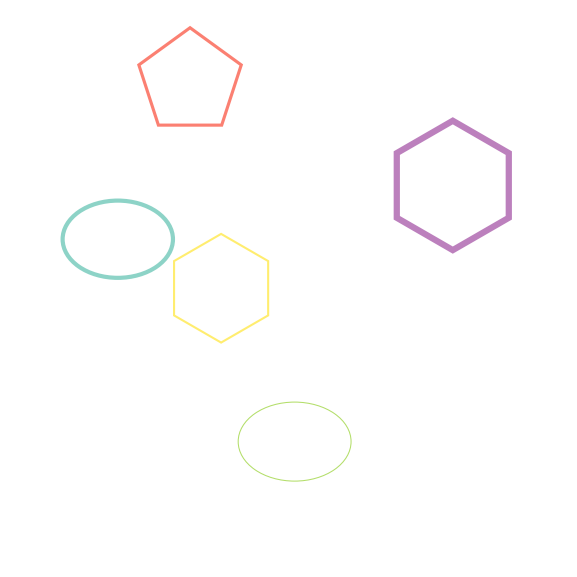[{"shape": "oval", "thickness": 2, "radius": 0.48, "center": [0.204, 0.585]}, {"shape": "pentagon", "thickness": 1.5, "radius": 0.47, "center": [0.329, 0.858]}, {"shape": "oval", "thickness": 0.5, "radius": 0.49, "center": [0.51, 0.234]}, {"shape": "hexagon", "thickness": 3, "radius": 0.56, "center": [0.784, 0.678]}, {"shape": "hexagon", "thickness": 1, "radius": 0.47, "center": [0.383, 0.5]}]